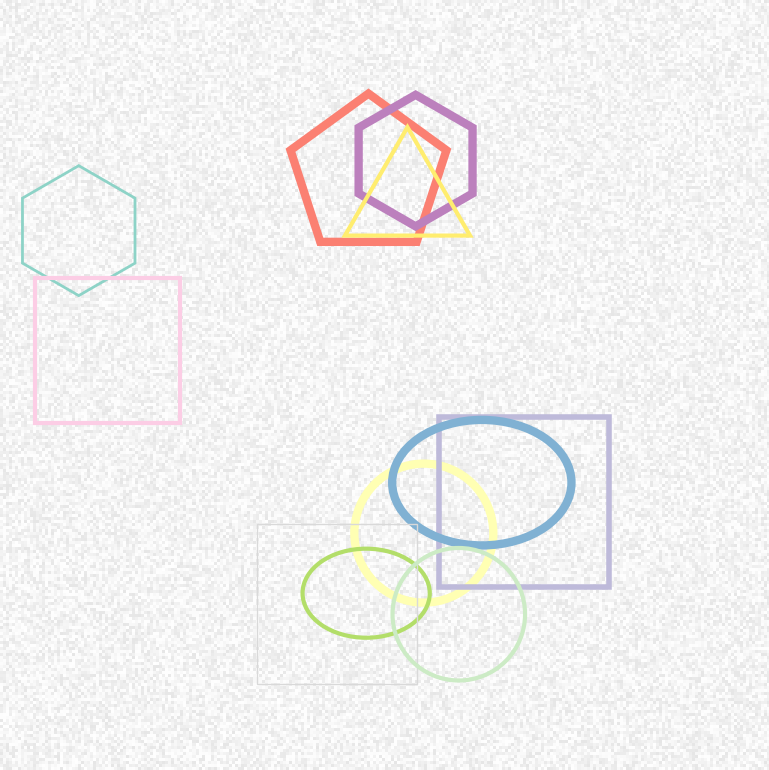[{"shape": "hexagon", "thickness": 1, "radius": 0.42, "center": [0.102, 0.7]}, {"shape": "circle", "thickness": 3, "radius": 0.45, "center": [0.55, 0.308]}, {"shape": "square", "thickness": 2, "radius": 0.55, "center": [0.681, 0.348]}, {"shape": "pentagon", "thickness": 3, "radius": 0.53, "center": [0.479, 0.772]}, {"shape": "oval", "thickness": 3, "radius": 0.58, "center": [0.626, 0.373]}, {"shape": "oval", "thickness": 1.5, "radius": 0.41, "center": [0.476, 0.23]}, {"shape": "square", "thickness": 1.5, "radius": 0.47, "center": [0.139, 0.545]}, {"shape": "square", "thickness": 0.5, "radius": 0.52, "center": [0.438, 0.215]}, {"shape": "hexagon", "thickness": 3, "radius": 0.43, "center": [0.54, 0.791]}, {"shape": "circle", "thickness": 1.5, "radius": 0.43, "center": [0.596, 0.202]}, {"shape": "triangle", "thickness": 1.5, "radius": 0.47, "center": [0.529, 0.741]}]